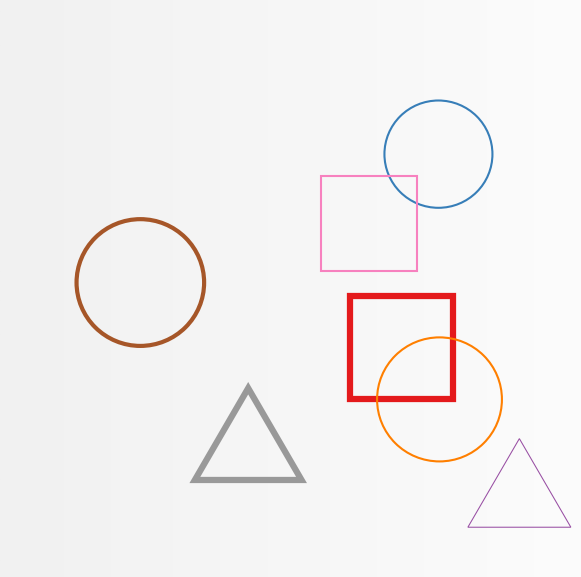[{"shape": "square", "thickness": 3, "radius": 0.44, "center": [0.69, 0.398]}, {"shape": "circle", "thickness": 1, "radius": 0.46, "center": [0.754, 0.732]}, {"shape": "triangle", "thickness": 0.5, "radius": 0.51, "center": [0.894, 0.137]}, {"shape": "circle", "thickness": 1, "radius": 0.54, "center": [0.756, 0.308]}, {"shape": "circle", "thickness": 2, "radius": 0.55, "center": [0.241, 0.51]}, {"shape": "square", "thickness": 1, "radius": 0.41, "center": [0.635, 0.612]}, {"shape": "triangle", "thickness": 3, "radius": 0.53, "center": [0.427, 0.221]}]